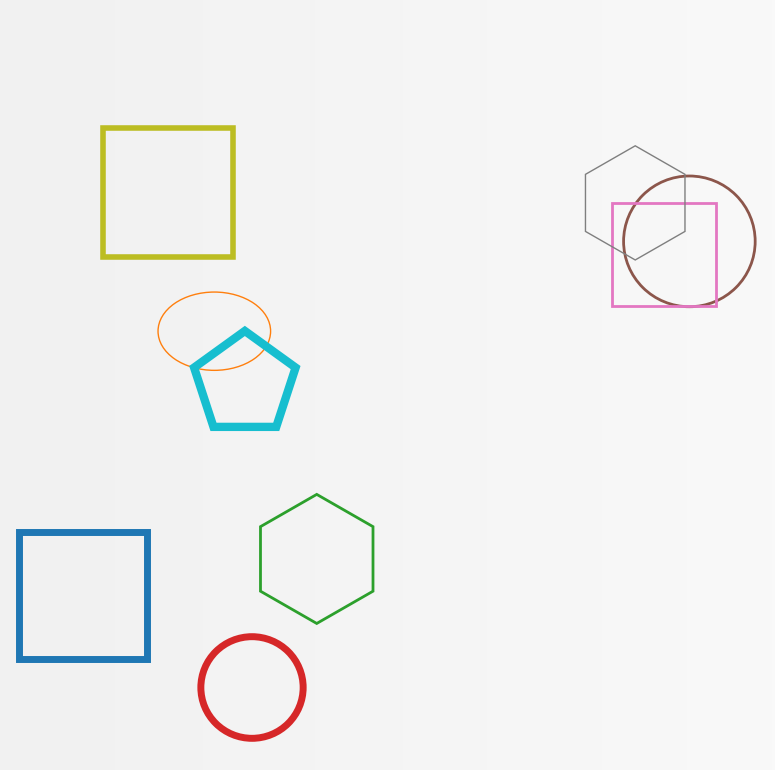[{"shape": "square", "thickness": 2.5, "radius": 0.41, "center": [0.107, 0.227]}, {"shape": "oval", "thickness": 0.5, "radius": 0.36, "center": [0.277, 0.57]}, {"shape": "hexagon", "thickness": 1, "radius": 0.42, "center": [0.409, 0.274]}, {"shape": "circle", "thickness": 2.5, "radius": 0.33, "center": [0.325, 0.107]}, {"shape": "circle", "thickness": 1, "radius": 0.42, "center": [0.89, 0.687]}, {"shape": "square", "thickness": 1, "radius": 0.33, "center": [0.857, 0.669]}, {"shape": "hexagon", "thickness": 0.5, "radius": 0.37, "center": [0.82, 0.737]}, {"shape": "square", "thickness": 2, "radius": 0.42, "center": [0.217, 0.75]}, {"shape": "pentagon", "thickness": 3, "radius": 0.34, "center": [0.316, 0.501]}]